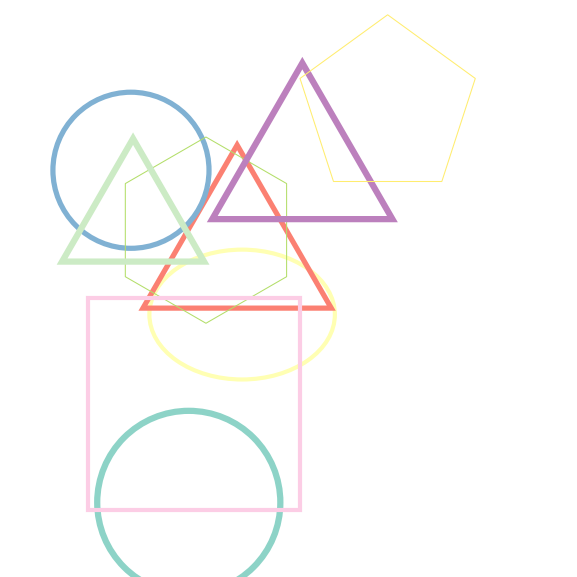[{"shape": "circle", "thickness": 3, "radius": 0.79, "center": [0.327, 0.129]}, {"shape": "oval", "thickness": 2, "radius": 0.8, "center": [0.419, 0.454]}, {"shape": "triangle", "thickness": 2.5, "radius": 0.94, "center": [0.411, 0.56]}, {"shape": "circle", "thickness": 2.5, "radius": 0.68, "center": [0.227, 0.704]}, {"shape": "hexagon", "thickness": 0.5, "radius": 0.81, "center": [0.357, 0.601]}, {"shape": "square", "thickness": 2, "radius": 0.92, "center": [0.336, 0.299]}, {"shape": "triangle", "thickness": 3, "radius": 0.9, "center": [0.524, 0.71]}, {"shape": "triangle", "thickness": 3, "radius": 0.71, "center": [0.23, 0.617]}, {"shape": "pentagon", "thickness": 0.5, "radius": 0.8, "center": [0.671, 0.814]}]